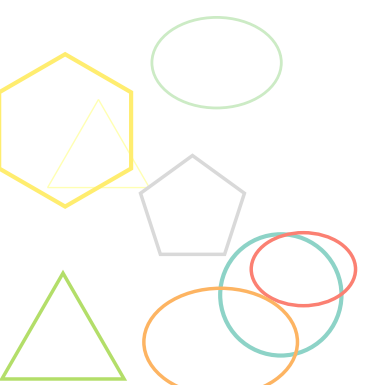[{"shape": "circle", "thickness": 3, "radius": 0.79, "center": [0.729, 0.234]}, {"shape": "triangle", "thickness": 1, "radius": 0.76, "center": [0.256, 0.589]}, {"shape": "oval", "thickness": 2.5, "radius": 0.68, "center": [0.788, 0.301]}, {"shape": "oval", "thickness": 2.5, "radius": 1.0, "center": [0.573, 0.112]}, {"shape": "triangle", "thickness": 2.5, "radius": 0.92, "center": [0.164, 0.107]}, {"shape": "pentagon", "thickness": 2.5, "radius": 0.71, "center": [0.5, 0.454]}, {"shape": "oval", "thickness": 2, "radius": 0.84, "center": [0.563, 0.837]}, {"shape": "hexagon", "thickness": 3, "radius": 0.99, "center": [0.169, 0.661]}]